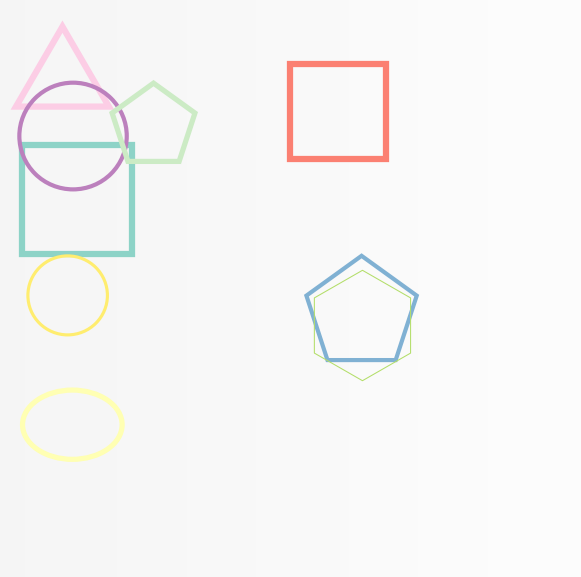[{"shape": "square", "thickness": 3, "radius": 0.47, "center": [0.132, 0.654]}, {"shape": "oval", "thickness": 2.5, "radius": 0.43, "center": [0.124, 0.264]}, {"shape": "square", "thickness": 3, "radius": 0.41, "center": [0.582, 0.805]}, {"shape": "pentagon", "thickness": 2, "radius": 0.5, "center": [0.622, 0.456]}, {"shape": "hexagon", "thickness": 0.5, "radius": 0.48, "center": [0.624, 0.435]}, {"shape": "triangle", "thickness": 3, "radius": 0.46, "center": [0.107, 0.861]}, {"shape": "circle", "thickness": 2, "radius": 0.46, "center": [0.126, 0.764]}, {"shape": "pentagon", "thickness": 2.5, "radius": 0.37, "center": [0.264, 0.78]}, {"shape": "circle", "thickness": 1.5, "radius": 0.34, "center": [0.116, 0.488]}]